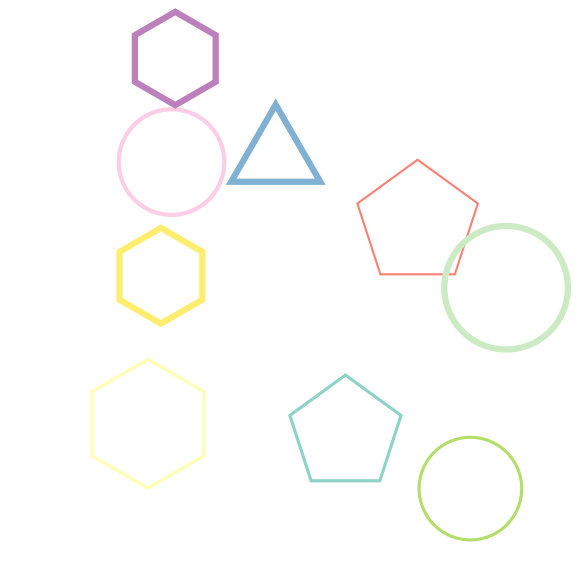[{"shape": "pentagon", "thickness": 1.5, "radius": 0.51, "center": [0.598, 0.248]}, {"shape": "hexagon", "thickness": 1.5, "radius": 0.56, "center": [0.256, 0.265]}, {"shape": "pentagon", "thickness": 1, "radius": 0.55, "center": [0.723, 0.613]}, {"shape": "triangle", "thickness": 3, "radius": 0.45, "center": [0.477, 0.729]}, {"shape": "circle", "thickness": 1.5, "radius": 0.44, "center": [0.815, 0.153]}, {"shape": "circle", "thickness": 2, "radius": 0.46, "center": [0.297, 0.718]}, {"shape": "hexagon", "thickness": 3, "radius": 0.4, "center": [0.304, 0.898]}, {"shape": "circle", "thickness": 3, "radius": 0.53, "center": [0.876, 0.501]}, {"shape": "hexagon", "thickness": 3, "radius": 0.41, "center": [0.279, 0.522]}]